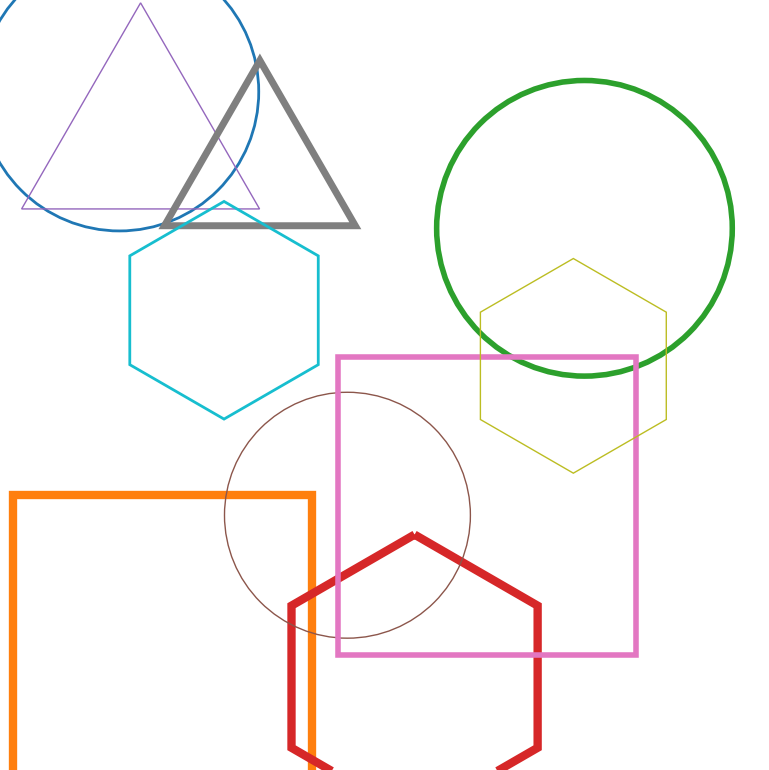[{"shape": "circle", "thickness": 1, "radius": 0.9, "center": [0.155, 0.881]}, {"shape": "square", "thickness": 3, "radius": 0.97, "center": [0.211, 0.163]}, {"shape": "circle", "thickness": 2, "radius": 0.96, "center": [0.759, 0.704]}, {"shape": "hexagon", "thickness": 3, "radius": 0.92, "center": [0.538, 0.121]}, {"shape": "triangle", "thickness": 0.5, "radius": 0.89, "center": [0.183, 0.818]}, {"shape": "circle", "thickness": 0.5, "radius": 0.8, "center": [0.451, 0.331]}, {"shape": "square", "thickness": 2, "radius": 0.97, "center": [0.632, 0.342]}, {"shape": "triangle", "thickness": 2.5, "radius": 0.72, "center": [0.338, 0.778]}, {"shape": "hexagon", "thickness": 0.5, "radius": 0.7, "center": [0.745, 0.525]}, {"shape": "hexagon", "thickness": 1, "radius": 0.71, "center": [0.291, 0.597]}]